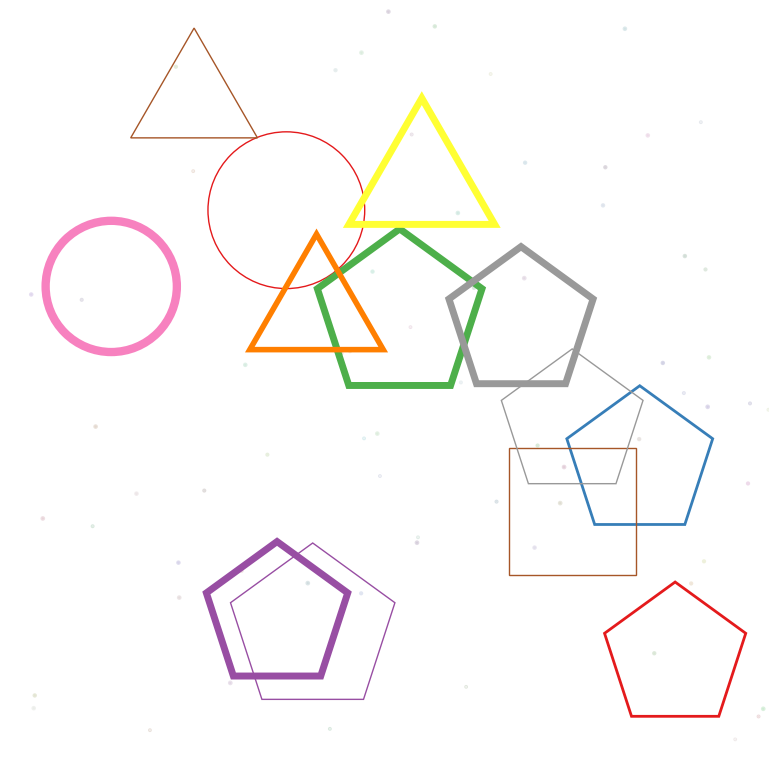[{"shape": "circle", "thickness": 0.5, "radius": 0.51, "center": [0.372, 0.727]}, {"shape": "pentagon", "thickness": 1, "radius": 0.48, "center": [0.877, 0.148]}, {"shape": "pentagon", "thickness": 1, "radius": 0.5, "center": [0.831, 0.399]}, {"shape": "pentagon", "thickness": 2.5, "radius": 0.56, "center": [0.519, 0.59]}, {"shape": "pentagon", "thickness": 2.5, "radius": 0.48, "center": [0.36, 0.2]}, {"shape": "pentagon", "thickness": 0.5, "radius": 0.56, "center": [0.406, 0.183]}, {"shape": "triangle", "thickness": 2, "radius": 0.5, "center": [0.411, 0.596]}, {"shape": "triangle", "thickness": 2.5, "radius": 0.55, "center": [0.548, 0.763]}, {"shape": "triangle", "thickness": 0.5, "radius": 0.48, "center": [0.252, 0.868]}, {"shape": "square", "thickness": 0.5, "radius": 0.41, "center": [0.744, 0.336]}, {"shape": "circle", "thickness": 3, "radius": 0.43, "center": [0.144, 0.628]}, {"shape": "pentagon", "thickness": 2.5, "radius": 0.49, "center": [0.677, 0.581]}, {"shape": "pentagon", "thickness": 0.5, "radius": 0.48, "center": [0.743, 0.45]}]